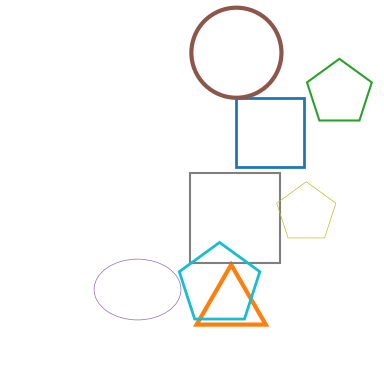[{"shape": "square", "thickness": 2, "radius": 0.45, "center": [0.701, 0.656]}, {"shape": "triangle", "thickness": 3, "radius": 0.52, "center": [0.6, 0.209]}, {"shape": "pentagon", "thickness": 1.5, "radius": 0.44, "center": [0.882, 0.759]}, {"shape": "oval", "thickness": 0.5, "radius": 0.56, "center": [0.357, 0.248]}, {"shape": "circle", "thickness": 3, "radius": 0.58, "center": [0.614, 0.863]}, {"shape": "square", "thickness": 1.5, "radius": 0.59, "center": [0.61, 0.435]}, {"shape": "pentagon", "thickness": 0.5, "radius": 0.4, "center": [0.796, 0.447]}, {"shape": "pentagon", "thickness": 2, "radius": 0.55, "center": [0.57, 0.26]}]